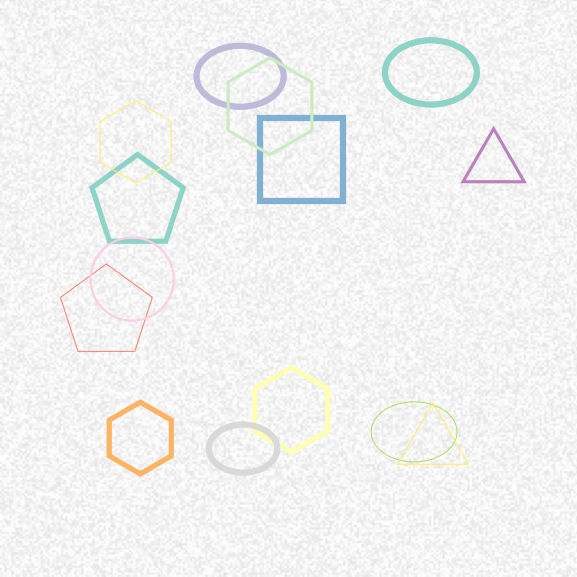[{"shape": "pentagon", "thickness": 2.5, "radius": 0.42, "center": [0.238, 0.649]}, {"shape": "oval", "thickness": 3, "radius": 0.4, "center": [0.746, 0.874]}, {"shape": "hexagon", "thickness": 2.5, "radius": 0.37, "center": [0.504, 0.29]}, {"shape": "oval", "thickness": 3, "radius": 0.38, "center": [0.416, 0.867]}, {"shape": "pentagon", "thickness": 0.5, "radius": 0.42, "center": [0.184, 0.458]}, {"shape": "square", "thickness": 3, "radius": 0.36, "center": [0.522, 0.722]}, {"shape": "hexagon", "thickness": 2.5, "radius": 0.31, "center": [0.243, 0.241]}, {"shape": "oval", "thickness": 0.5, "radius": 0.37, "center": [0.717, 0.251]}, {"shape": "circle", "thickness": 1, "radius": 0.36, "center": [0.229, 0.516]}, {"shape": "oval", "thickness": 3, "radius": 0.3, "center": [0.421, 0.222]}, {"shape": "triangle", "thickness": 1.5, "radius": 0.31, "center": [0.855, 0.715]}, {"shape": "hexagon", "thickness": 1.5, "radius": 0.42, "center": [0.467, 0.815]}, {"shape": "triangle", "thickness": 0.5, "radius": 0.35, "center": [0.75, 0.231]}, {"shape": "hexagon", "thickness": 0.5, "radius": 0.36, "center": [0.235, 0.753]}]